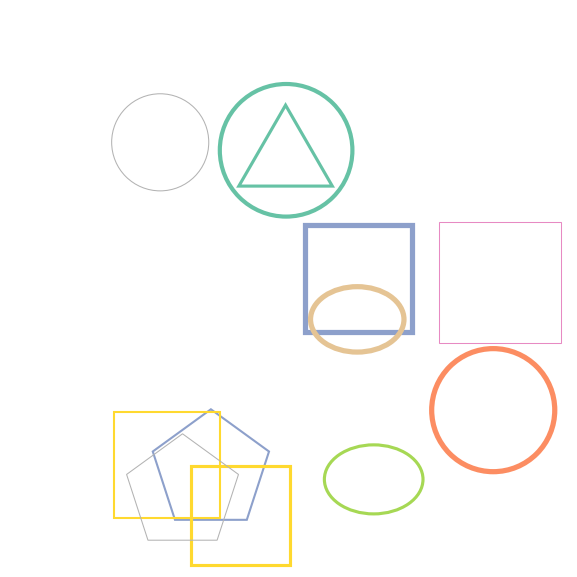[{"shape": "circle", "thickness": 2, "radius": 0.57, "center": [0.495, 0.739]}, {"shape": "triangle", "thickness": 1.5, "radius": 0.47, "center": [0.494, 0.724]}, {"shape": "circle", "thickness": 2.5, "radius": 0.53, "center": [0.854, 0.289]}, {"shape": "square", "thickness": 2.5, "radius": 0.46, "center": [0.621, 0.517]}, {"shape": "pentagon", "thickness": 1, "radius": 0.53, "center": [0.365, 0.185]}, {"shape": "square", "thickness": 0.5, "radius": 0.53, "center": [0.866, 0.51]}, {"shape": "oval", "thickness": 1.5, "radius": 0.43, "center": [0.647, 0.169]}, {"shape": "square", "thickness": 1, "radius": 0.46, "center": [0.29, 0.194]}, {"shape": "square", "thickness": 1.5, "radius": 0.43, "center": [0.416, 0.106]}, {"shape": "oval", "thickness": 2.5, "radius": 0.4, "center": [0.619, 0.446]}, {"shape": "pentagon", "thickness": 0.5, "radius": 0.51, "center": [0.316, 0.146]}, {"shape": "circle", "thickness": 0.5, "radius": 0.42, "center": [0.277, 0.753]}]